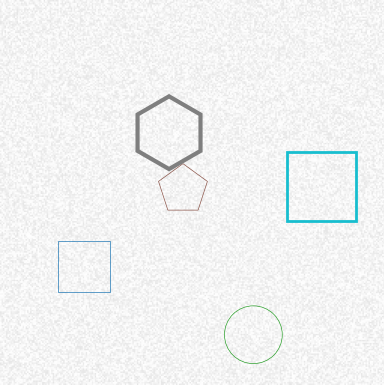[{"shape": "square", "thickness": 0.5, "radius": 0.33, "center": [0.218, 0.307]}, {"shape": "circle", "thickness": 0.5, "radius": 0.38, "center": [0.658, 0.131]}, {"shape": "pentagon", "thickness": 0.5, "radius": 0.33, "center": [0.475, 0.508]}, {"shape": "hexagon", "thickness": 3, "radius": 0.47, "center": [0.439, 0.655]}, {"shape": "square", "thickness": 2, "radius": 0.45, "center": [0.836, 0.517]}]